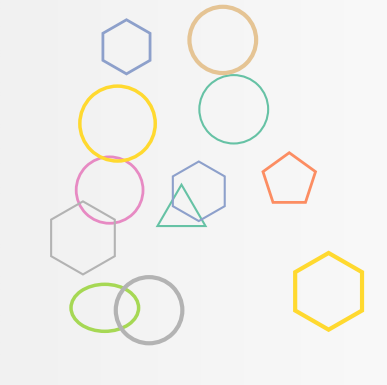[{"shape": "triangle", "thickness": 1.5, "radius": 0.36, "center": [0.468, 0.449]}, {"shape": "circle", "thickness": 1.5, "radius": 0.44, "center": [0.603, 0.716]}, {"shape": "pentagon", "thickness": 2, "radius": 0.36, "center": [0.746, 0.532]}, {"shape": "hexagon", "thickness": 1.5, "radius": 0.39, "center": [0.513, 0.503]}, {"shape": "hexagon", "thickness": 2, "radius": 0.35, "center": [0.326, 0.878]}, {"shape": "circle", "thickness": 2, "radius": 0.43, "center": [0.283, 0.506]}, {"shape": "oval", "thickness": 2.5, "radius": 0.44, "center": [0.27, 0.2]}, {"shape": "hexagon", "thickness": 3, "radius": 0.5, "center": [0.848, 0.243]}, {"shape": "circle", "thickness": 2.5, "radius": 0.49, "center": [0.303, 0.679]}, {"shape": "circle", "thickness": 3, "radius": 0.43, "center": [0.575, 0.896]}, {"shape": "hexagon", "thickness": 1.5, "radius": 0.47, "center": [0.214, 0.382]}, {"shape": "circle", "thickness": 3, "radius": 0.43, "center": [0.385, 0.194]}]